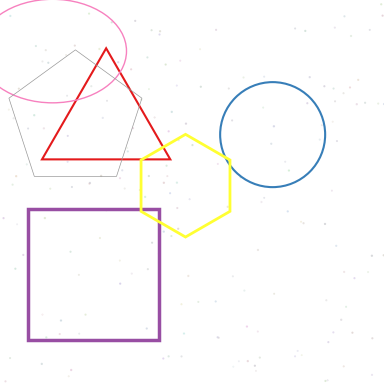[{"shape": "triangle", "thickness": 1.5, "radius": 0.96, "center": [0.276, 0.682]}, {"shape": "circle", "thickness": 1.5, "radius": 0.68, "center": [0.708, 0.65]}, {"shape": "square", "thickness": 2.5, "radius": 0.85, "center": [0.243, 0.288]}, {"shape": "hexagon", "thickness": 2, "radius": 0.67, "center": [0.482, 0.518]}, {"shape": "oval", "thickness": 1, "radius": 0.96, "center": [0.136, 0.867]}, {"shape": "pentagon", "thickness": 0.5, "radius": 0.91, "center": [0.196, 0.689]}]